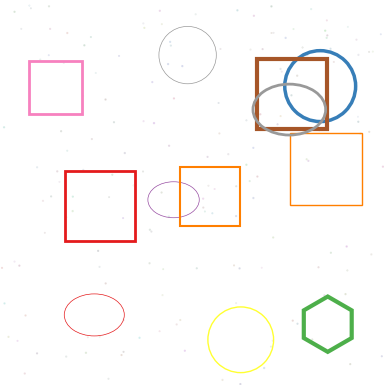[{"shape": "oval", "thickness": 0.5, "radius": 0.39, "center": [0.245, 0.182]}, {"shape": "square", "thickness": 2, "radius": 0.46, "center": [0.26, 0.466]}, {"shape": "circle", "thickness": 2.5, "radius": 0.46, "center": [0.832, 0.776]}, {"shape": "hexagon", "thickness": 3, "radius": 0.36, "center": [0.851, 0.158]}, {"shape": "oval", "thickness": 0.5, "radius": 0.33, "center": [0.451, 0.481]}, {"shape": "square", "thickness": 1.5, "radius": 0.39, "center": [0.546, 0.49]}, {"shape": "square", "thickness": 1, "radius": 0.47, "center": [0.848, 0.561]}, {"shape": "circle", "thickness": 1, "radius": 0.43, "center": [0.625, 0.117]}, {"shape": "square", "thickness": 3, "radius": 0.45, "center": [0.757, 0.756]}, {"shape": "square", "thickness": 2, "radius": 0.35, "center": [0.143, 0.772]}, {"shape": "circle", "thickness": 0.5, "radius": 0.37, "center": [0.487, 0.857]}, {"shape": "oval", "thickness": 2, "radius": 0.47, "center": [0.751, 0.715]}]